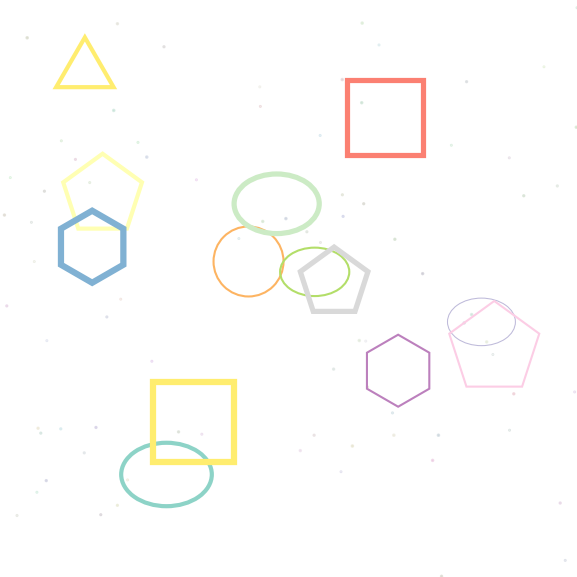[{"shape": "oval", "thickness": 2, "radius": 0.39, "center": [0.288, 0.178]}, {"shape": "pentagon", "thickness": 2, "radius": 0.36, "center": [0.178, 0.661]}, {"shape": "oval", "thickness": 0.5, "radius": 0.29, "center": [0.834, 0.442]}, {"shape": "square", "thickness": 2.5, "radius": 0.33, "center": [0.667, 0.796]}, {"shape": "hexagon", "thickness": 3, "radius": 0.31, "center": [0.16, 0.572]}, {"shape": "circle", "thickness": 1, "radius": 0.3, "center": [0.43, 0.546]}, {"shape": "oval", "thickness": 1, "radius": 0.3, "center": [0.545, 0.528]}, {"shape": "pentagon", "thickness": 1, "radius": 0.41, "center": [0.856, 0.396]}, {"shape": "pentagon", "thickness": 2.5, "radius": 0.31, "center": [0.579, 0.51]}, {"shape": "hexagon", "thickness": 1, "radius": 0.31, "center": [0.689, 0.357]}, {"shape": "oval", "thickness": 2.5, "radius": 0.37, "center": [0.479, 0.646]}, {"shape": "square", "thickness": 3, "radius": 0.35, "center": [0.335, 0.269]}, {"shape": "triangle", "thickness": 2, "radius": 0.29, "center": [0.147, 0.877]}]